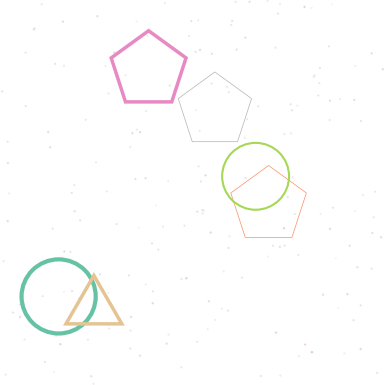[{"shape": "circle", "thickness": 3, "radius": 0.48, "center": [0.152, 0.23]}, {"shape": "pentagon", "thickness": 0.5, "radius": 0.52, "center": [0.698, 0.467]}, {"shape": "pentagon", "thickness": 2.5, "radius": 0.51, "center": [0.386, 0.818]}, {"shape": "circle", "thickness": 1.5, "radius": 0.43, "center": [0.664, 0.542]}, {"shape": "triangle", "thickness": 2.5, "radius": 0.42, "center": [0.244, 0.201]}, {"shape": "pentagon", "thickness": 0.5, "radius": 0.5, "center": [0.558, 0.713]}]